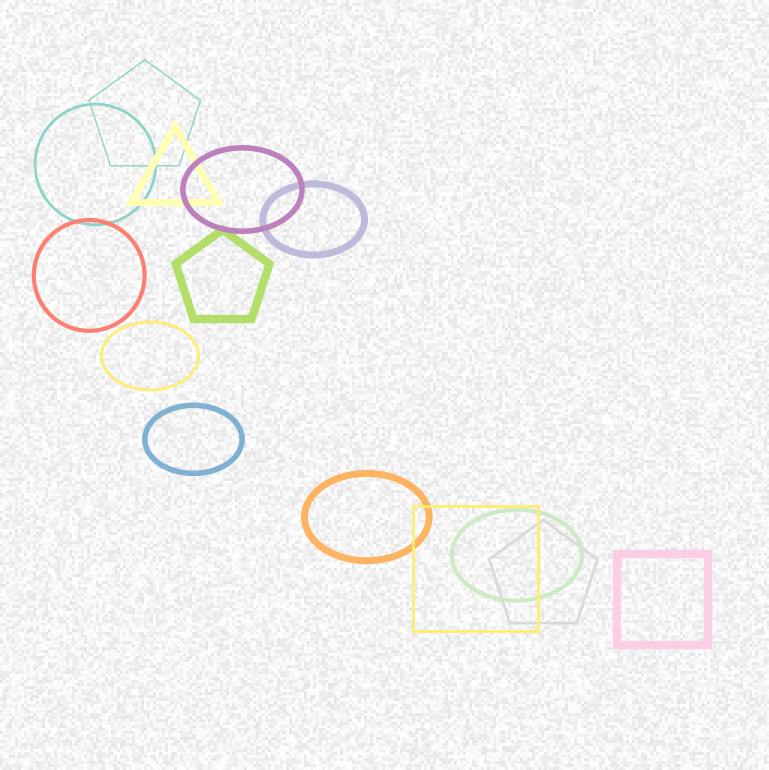[{"shape": "circle", "thickness": 1, "radius": 0.39, "center": [0.124, 0.786]}, {"shape": "pentagon", "thickness": 0.5, "radius": 0.38, "center": [0.188, 0.846]}, {"shape": "triangle", "thickness": 2.5, "radius": 0.33, "center": [0.227, 0.77]}, {"shape": "oval", "thickness": 2.5, "radius": 0.33, "center": [0.407, 0.715]}, {"shape": "circle", "thickness": 1.5, "radius": 0.36, "center": [0.116, 0.642]}, {"shape": "oval", "thickness": 2, "radius": 0.32, "center": [0.251, 0.429]}, {"shape": "oval", "thickness": 2.5, "radius": 0.4, "center": [0.476, 0.328]}, {"shape": "pentagon", "thickness": 3, "radius": 0.32, "center": [0.289, 0.637]}, {"shape": "square", "thickness": 3, "radius": 0.3, "center": [0.86, 0.221]}, {"shape": "pentagon", "thickness": 1, "radius": 0.37, "center": [0.706, 0.251]}, {"shape": "oval", "thickness": 2, "radius": 0.39, "center": [0.315, 0.754]}, {"shape": "oval", "thickness": 1.5, "radius": 0.42, "center": [0.671, 0.279]}, {"shape": "oval", "thickness": 1, "radius": 0.32, "center": [0.195, 0.538]}, {"shape": "square", "thickness": 1, "radius": 0.4, "center": [0.618, 0.262]}]